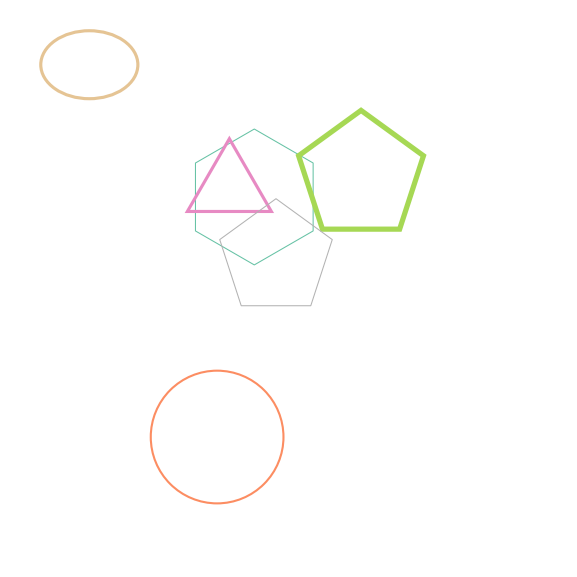[{"shape": "hexagon", "thickness": 0.5, "radius": 0.59, "center": [0.44, 0.658]}, {"shape": "circle", "thickness": 1, "radius": 0.57, "center": [0.376, 0.242]}, {"shape": "triangle", "thickness": 1.5, "radius": 0.42, "center": [0.397, 0.675]}, {"shape": "pentagon", "thickness": 2.5, "radius": 0.57, "center": [0.625, 0.694]}, {"shape": "oval", "thickness": 1.5, "radius": 0.42, "center": [0.155, 0.887]}, {"shape": "pentagon", "thickness": 0.5, "radius": 0.51, "center": [0.478, 0.553]}]